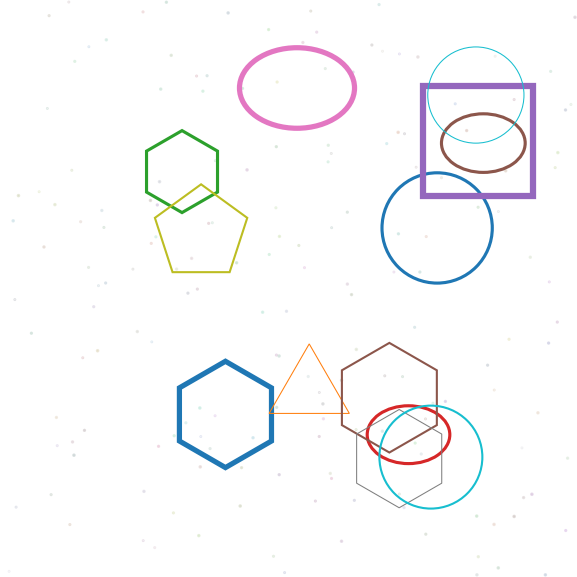[{"shape": "circle", "thickness": 1.5, "radius": 0.48, "center": [0.757, 0.604]}, {"shape": "hexagon", "thickness": 2.5, "radius": 0.46, "center": [0.39, 0.281]}, {"shape": "triangle", "thickness": 0.5, "radius": 0.4, "center": [0.535, 0.323]}, {"shape": "hexagon", "thickness": 1.5, "radius": 0.35, "center": [0.315, 0.702]}, {"shape": "oval", "thickness": 1.5, "radius": 0.36, "center": [0.707, 0.246]}, {"shape": "square", "thickness": 3, "radius": 0.48, "center": [0.828, 0.754]}, {"shape": "hexagon", "thickness": 1, "radius": 0.47, "center": [0.674, 0.31]}, {"shape": "oval", "thickness": 1.5, "radius": 0.36, "center": [0.837, 0.751]}, {"shape": "oval", "thickness": 2.5, "radius": 0.5, "center": [0.514, 0.847]}, {"shape": "hexagon", "thickness": 0.5, "radius": 0.43, "center": [0.691, 0.205]}, {"shape": "pentagon", "thickness": 1, "radius": 0.42, "center": [0.348, 0.596]}, {"shape": "circle", "thickness": 1, "radius": 0.45, "center": [0.746, 0.208]}, {"shape": "circle", "thickness": 0.5, "radius": 0.42, "center": [0.824, 0.835]}]